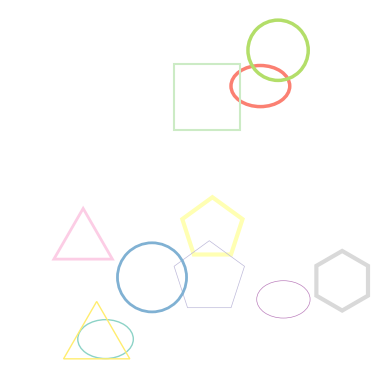[{"shape": "oval", "thickness": 1, "radius": 0.36, "center": [0.274, 0.119]}, {"shape": "pentagon", "thickness": 3, "radius": 0.41, "center": [0.552, 0.405]}, {"shape": "pentagon", "thickness": 0.5, "radius": 0.48, "center": [0.544, 0.279]}, {"shape": "oval", "thickness": 2.5, "radius": 0.38, "center": [0.676, 0.776]}, {"shape": "circle", "thickness": 2, "radius": 0.45, "center": [0.395, 0.28]}, {"shape": "circle", "thickness": 2.5, "radius": 0.39, "center": [0.722, 0.869]}, {"shape": "triangle", "thickness": 2, "radius": 0.44, "center": [0.216, 0.371]}, {"shape": "hexagon", "thickness": 3, "radius": 0.39, "center": [0.889, 0.271]}, {"shape": "oval", "thickness": 0.5, "radius": 0.35, "center": [0.736, 0.222]}, {"shape": "square", "thickness": 1.5, "radius": 0.43, "center": [0.537, 0.747]}, {"shape": "triangle", "thickness": 1, "radius": 0.5, "center": [0.251, 0.118]}]